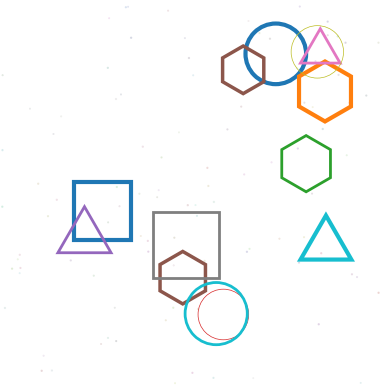[{"shape": "circle", "thickness": 3, "radius": 0.39, "center": [0.716, 0.86]}, {"shape": "square", "thickness": 3, "radius": 0.37, "center": [0.266, 0.452]}, {"shape": "hexagon", "thickness": 3, "radius": 0.39, "center": [0.844, 0.762]}, {"shape": "hexagon", "thickness": 2, "radius": 0.37, "center": [0.795, 0.575]}, {"shape": "circle", "thickness": 0.5, "radius": 0.33, "center": [0.58, 0.183]}, {"shape": "triangle", "thickness": 2, "radius": 0.4, "center": [0.219, 0.383]}, {"shape": "hexagon", "thickness": 2.5, "radius": 0.31, "center": [0.632, 0.819]}, {"shape": "hexagon", "thickness": 2.5, "radius": 0.34, "center": [0.475, 0.279]}, {"shape": "triangle", "thickness": 2, "radius": 0.3, "center": [0.832, 0.866]}, {"shape": "square", "thickness": 2, "radius": 0.43, "center": [0.483, 0.363]}, {"shape": "circle", "thickness": 0.5, "radius": 0.34, "center": [0.824, 0.865]}, {"shape": "circle", "thickness": 2, "radius": 0.4, "center": [0.562, 0.185]}, {"shape": "triangle", "thickness": 3, "radius": 0.38, "center": [0.847, 0.364]}]